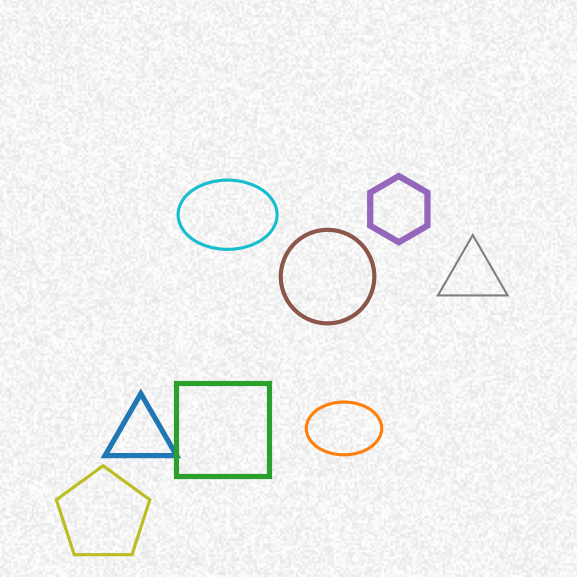[{"shape": "triangle", "thickness": 2.5, "radius": 0.36, "center": [0.244, 0.246]}, {"shape": "oval", "thickness": 1.5, "radius": 0.33, "center": [0.596, 0.257]}, {"shape": "square", "thickness": 2.5, "radius": 0.4, "center": [0.386, 0.256]}, {"shape": "hexagon", "thickness": 3, "radius": 0.29, "center": [0.691, 0.637]}, {"shape": "circle", "thickness": 2, "radius": 0.4, "center": [0.567, 0.52]}, {"shape": "triangle", "thickness": 1, "radius": 0.35, "center": [0.819, 0.522]}, {"shape": "pentagon", "thickness": 1.5, "radius": 0.43, "center": [0.179, 0.107]}, {"shape": "oval", "thickness": 1.5, "radius": 0.43, "center": [0.394, 0.627]}]